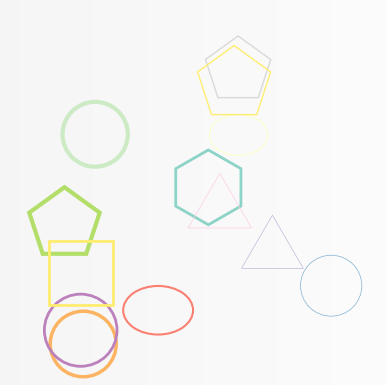[{"shape": "hexagon", "thickness": 2, "radius": 0.49, "center": [0.538, 0.513]}, {"shape": "oval", "thickness": 0.5, "radius": 0.38, "center": [0.616, 0.649]}, {"shape": "triangle", "thickness": 0.5, "radius": 0.46, "center": [0.703, 0.349]}, {"shape": "oval", "thickness": 1.5, "radius": 0.45, "center": [0.408, 0.194]}, {"shape": "circle", "thickness": 0.5, "radius": 0.4, "center": [0.855, 0.258]}, {"shape": "circle", "thickness": 2.5, "radius": 0.43, "center": [0.215, 0.107]}, {"shape": "pentagon", "thickness": 3, "radius": 0.48, "center": [0.166, 0.418]}, {"shape": "triangle", "thickness": 0.5, "radius": 0.47, "center": [0.567, 0.455]}, {"shape": "pentagon", "thickness": 1, "radius": 0.44, "center": [0.614, 0.818]}, {"shape": "circle", "thickness": 2, "radius": 0.47, "center": [0.208, 0.142]}, {"shape": "circle", "thickness": 3, "radius": 0.42, "center": [0.246, 0.651]}, {"shape": "pentagon", "thickness": 1, "radius": 0.5, "center": [0.604, 0.783]}, {"shape": "square", "thickness": 2, "radius": 0.41, "center": [0.21, 0.291]}]